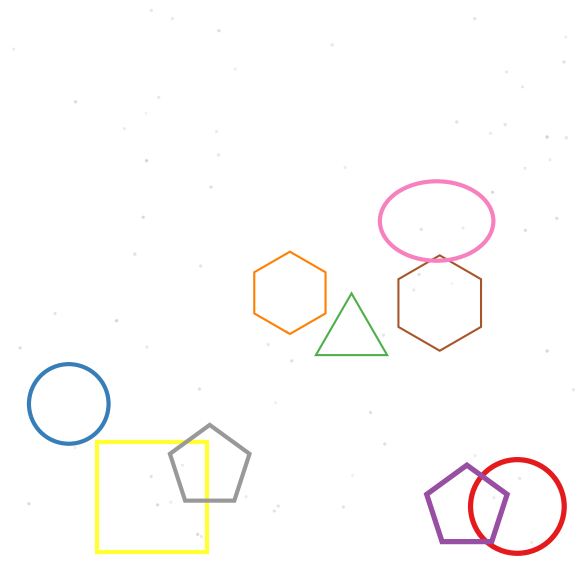[{"shape": "circle", "thickness": 2.5, "radius": 0.41, "center": [0.896, 0.122]}, {"shape": "circle", "thickness": 2, "radius": 0.34, "center": [0.119, 0.3]}, {"shape": "triangle", "thickness": 1, "radius": 0.36, "center": [0.609, 0.42]}, {"shape": "pentagon", "thickness": 2.5, "radius": 0.37, "center": [0.808, 0.12]}, {"shape": "hexagon", "thickness": 1, "radius": 0.36, "center": [0.502, 0.492]}, {"shape": "square", "thickness": 2, "radius": 0.48, "center": [0.263, 0.139]}, {"shape": "hexagon", "thickness": 1, "radius": 0.41, "center": [0.761, 0.474]}, {"shape": "oval", "thickness": 2, "radius": 0.49, "center": [0.756, 0.616]}, {"shape": "pentagon", "thickness": 2, "radius": 0.36, "center": [0.363, 0.191]}]